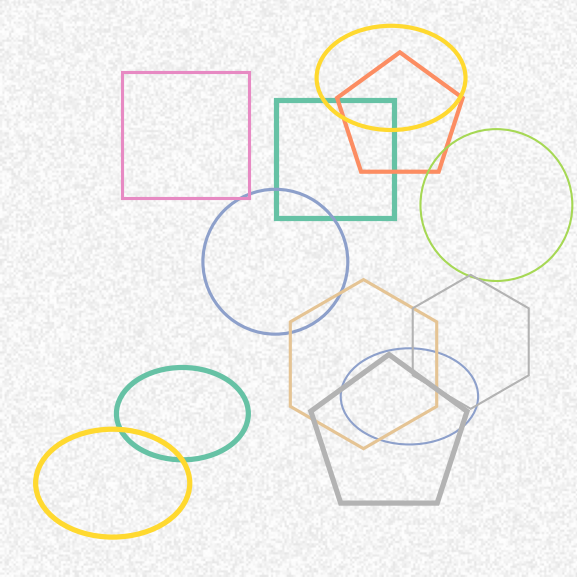[{"shape": "square", "thickness": 2.5, "radius": 0.51, "center": [0.58, 0.724]}, {"shape": "oval", "thickness": 2.5, "radius": 0.57, "center": [0.316, 0.283]}, {"shape": "pentagon", "thickness": 2, "radius": 0.57, "center": [0.692, 0.794]}, {"shape": "oval", "thickness": 1, "radius": 0.59, "center": [0.709, 0.313]}, {"shape": "circle", "thickness": 1.5, "radius": 0.63, "center": [0.477, 0.546]}, {"shape": "square", "thickness": 1.5, "radius": 0.55, "center": [0.321, 0.766]}, {"shape": "circle", "thickness": 1, "radius": 0.66, "center": [0.86, 0.644]}, {"shape": "oval", "thickness": 2, "radius": 0.64, "center": [0.677, 0.864]}, {"shape": "oval", "thickness": 2.5, "radius": 0.67, "center": [0.195, 0.163]}, {"shape": "hexagon", "thickness": 1.5, "radius": 0.73, "center": [0.629, 0.369]}, {"shape": "pentagon", "thickness": 2.5, "radius": 0.71, "center": [0.673, 0.243]}, {"shape": "hexagon", "thickness": 1, "radius": 0.58, "center": [0.815, 0.407]}]